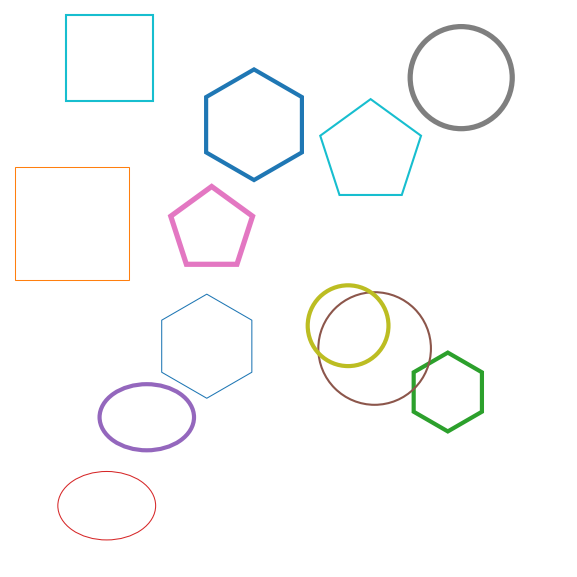[{"shape": "hexagon", "thickness": 0.5, "radius": 0.45, "center": [0.358, 0.4]}, {"shape": "hexagon", "thickness": 2, "radius": 0.48, "center": [0.44, 0.783]}, {"shape": "square", "thickness": 0.5, "radius": 0.49, "center": [0.125, 0.612]}, {"shape": "hexagon", "thickness": 2, "radius": 0.34, "center": [0.775, 0.32]}, {"shape": "oval", "thickness": 0.5, "radius": 0.42, "center": [0.185, 0.123]}, {"shape": "oval", "thickness": 2, "radius": 0.41, "center": [0.254, 0.277]}, {"shape": "circle", "thickness": 1, "radius": 0.49, "center": [0.649, 0.396]}, {"shape": "pentagon", "thickness": 2.5, "radius": 0.37, "center": [0.367, 0.602]}, {"shape": "circle", "thickness": 2.5, "radius": 0.44, "center": [0.799, 0.865]}, {"shape": "circle", "thickness": 2, "radius": 0.35, "center": [0.603, 0.435]}, {"shape": "square", "thickness": 1, "radius": 0.38, "center": [0.19, 0.899]}, {"shape": "pentagon", "thickness": 1, "radius": 0.46, "center": [0.642, 0.736]}]